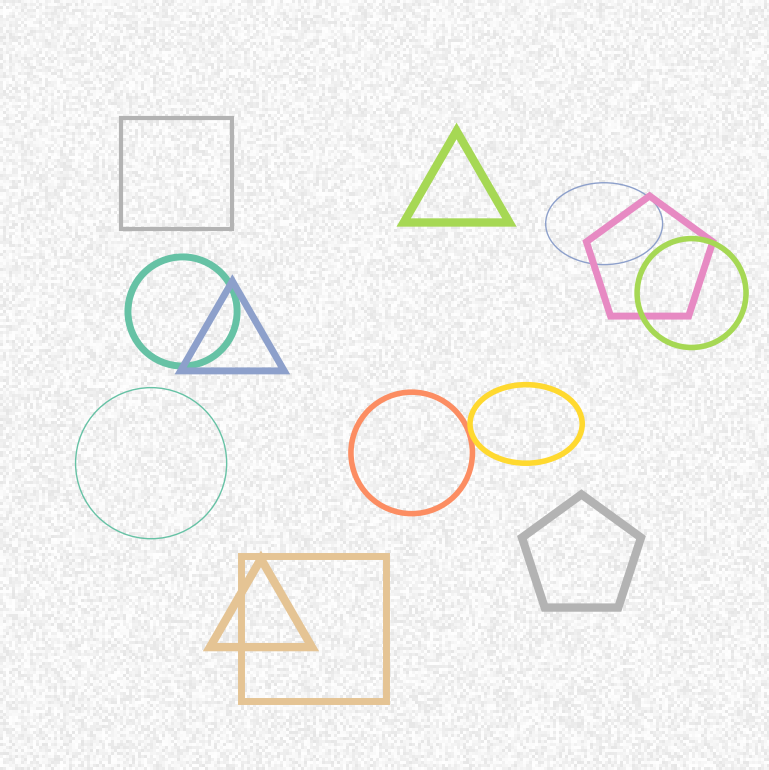[{"shape": "circle", "thickness": 2.5, "radius": 0.35, "center": [0.237, 0.595]}, {"shape": "circle", "thickness": 0.5, "radius": 0.49, "center": [0.196, 0.398]}, {"shape": "circle", "thickness": 2, "radius": 0.39, "center": [0.535, 0.412]}, {"shape": "oval", "thickness": 0.5, "radius": 0.38, "center": [0.785, 0.71]}, {"shape": "triangle", "thickness": 2.5, "radius": 0.39, "center": [0.302, 0.557]}, {"shape": "pentagon", "thickness": 2.5, "radius": 0.43, "center": [0.844, 0.659]}, {"shape": "triangle", "thickness": 3, "radius": 0.4, "center": [0.593, 0.751]}, {"shape": "circle", "thickness": 2, "radius": 0.35, "center": [0.898, 0.619]}, {"shape": "oval", "thickness": 2, "radius": 0.36, "center": [0.683, 0.449]}, {"shape": "square", "thickness": 2.5, "radius": 0.47, "center": [0.407, 0.183]}, {"shape": "triangle", "thickness": 3, "radius": 0.38, "center": [0.339, 0.198]}, {"shape": "square", "thickness": 1.5, "radius": 0.36, "center": [0.229, 0.775]}, {"shape": "pentagon", "thickness": 3, "radius": 0.41, "center": [0.755, 0.277]}]